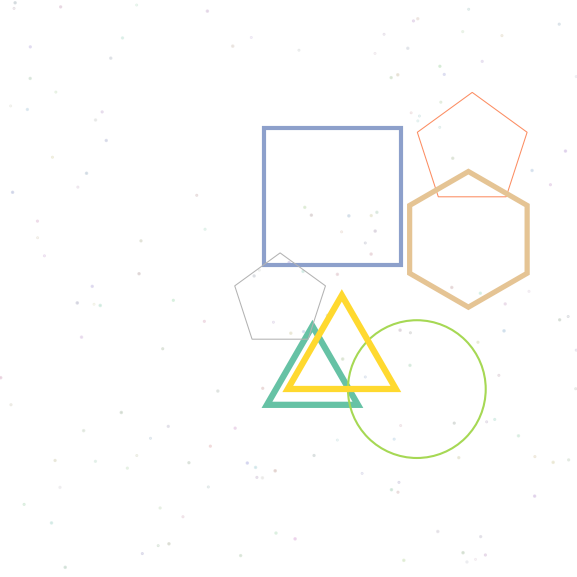[{"shape": "triangle", "thickness": 3, "radius": 0.45, "center": [0.541, 0.344]}, {"shape": "pentagon", "thickness": 0.5, "radius": 0.5, "center": [0.818, 0.739]}, {"shape": "square", "thickness": 2, "radius": 0.6, "center": [0.576, 0.659]}, {"shape": "circle", "thickness": 1, "radius": 0.6, "center": [0.722, 0.325]}, {"shape": "triangle", "thickness": 3, "radius": 0.54, "center": [0.592, 0.38]}, {"shape": "hexagon", "thickness": 2.5, "radius": 0.59, "center": [0.811, 0.585]}, {"shape": "pentagon", "thickness": 0.5, "radius": 0.41, "center": [0.485, 0.479]}]